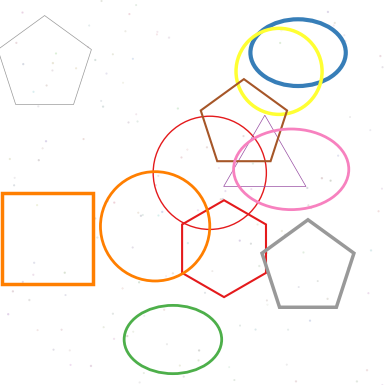[{"shape": "circle", "thickness": 1, "radius": 0.74, "center": [0.545, 0.551]}, {"shape": "hexagon", "thickness": 1.5, "radius": 0.63, "center": [0.582, 0.354]}, {"shape": "oval", "thickness": 3, "radius": 0.62, "center": [0.774, 0.863]}, {"shape": "oval", "thickness": 2, "radius": 0.63, "center": [0.449, 0.118]}, {"shape": "triangle", "thickness": 0.5, "radius": 0.62, "center": [0.688, 0.577]}, {"shape": "circle", "thickness": 2, "radius": 0.71, "center": [0.403, 0.412]}, {"shape": "square", "thickness": 2.5, "radius": 0.59, "center": [0.122, 0.38]}, {"shape": "circle", "thickness": 2.5, "radius": 0.56, "center": [0.725, 0.815]}, {"shape": "pentagon", "thickness": 1.5, "radius": 0.59, "center": [0.634, 0.677]}, {"shape": "oval", "thickness": 2, "radius": 0.75, "center": [0.756, 0.56]}, {"shape": "pentagon", "thickness": 0.5, "radius": 0.64, "center": [0.116, 0.832]}, {"shape": "pentagon", "thickness": 2.5, "radius": 0.63, "center": [0.8, 0.304]}]